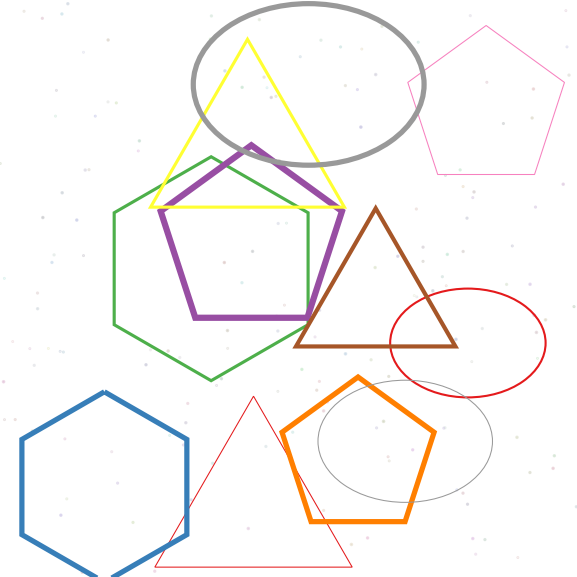[{"shape": "triangle", "thickness": 0.5, "radius": 0.99, "center": [0.439, 0.116]}, {"shape": "oval", "thickness": 1, "radius": 0.67, "center": [0.81, 0.405]}, {"shape": "hexagon", "thickness": 2.5, "radius": 0.82, "center": [0.181, 0.156]}, {"shape": "hexagon", "thickness": 1.5, "radius": 0.97, "center": [0.366, 0.534]}, {"shape": "pentagon", "thickness": 3, "radius": 0.83, "center": [0.435, 0.582]}, {"shape": "pentagon", "thickness": 2.5, "radius": 0.69, "center": [0.62, 0.208]}, {"shape": "triangle", "thickness": 1.5, "radius": 0.97, "center": [0.429, 0.737]}, {"shape": "triangle", "thickness": 2, "radius": 0.8, "center": [0.651, 0.479]}, {"shape": "pentagon", "thickness": 0.5, "radius": 0.71, "center": [0.842, 0.812]}, {"shape": "oval", "thickness": 2.5, "radius": 1.0, "center": [0.535, 0.853]}, {"shape": "oval", "thickness": 0.5, "radius": 0.76, "center": [0.702, 0.235]}]